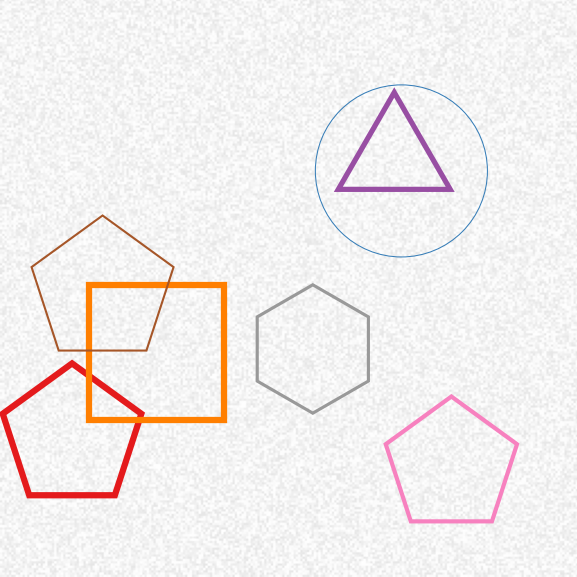[{"shape": "pentagon", "thickness": 3, "radius": 0.63, "center": [0.125, 0.244]}, {"shape": "circle", "thickness": 0.5, "radius": 0.74, "center": [0.695, 0.703]}, {"shape": "triangle", "thickness": 2.5, "radius": 0.56, "center": [0.683, 0.727]}, {"shape": "square", "thickness": 3, "radius": 0.58, "center": [0.271, 0.388]}, {"shape": "pentagon", "thickness": 1, "radius": 0.65, "center": [0.178, 0.497]}, {"shape": "pentagon", "thickness": 2, "radius": 0.6, "center": [0.782, 0.193]}, {"shape": "hexagon", "thickness": 1.5, "radius": 0.56, "center": [0.542, 0.395]}]